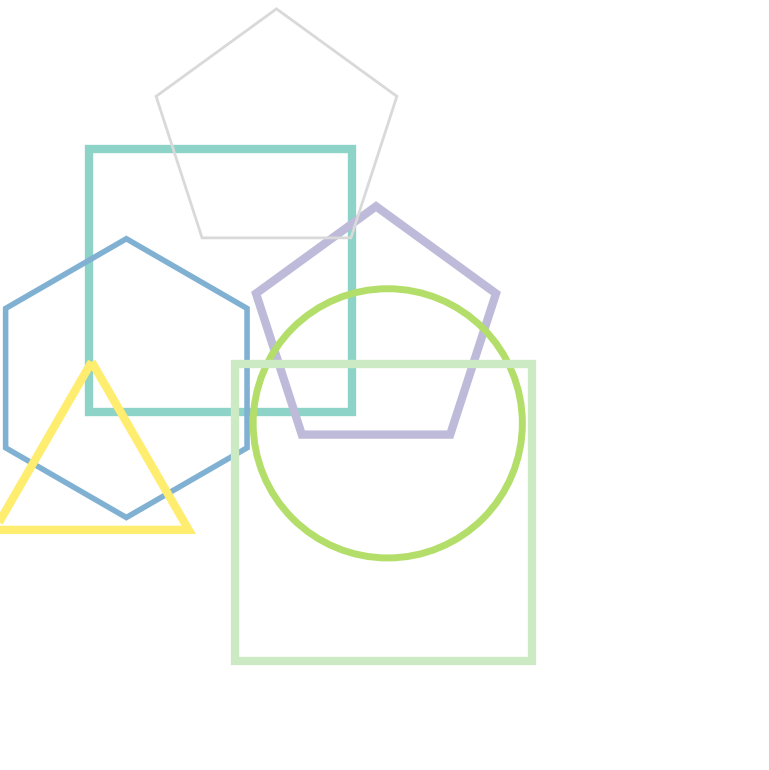[{"shape": "square", "thickness": 3, "radius": 0.85, "center": [0.287, 0.635]}, {"shape": "pentagon", "thickness": 3, "radius": 0.82, "center": [0.488, 0.568]}, {"shape": "hexagon", "thickness": 2, "radius": 0.91, "center": [0.164, 0.509]}, {"shape": "circle", "thickness": 2.5, "radius": 0.87, "center": [0.504, 0.45]}, {"shape": "pentagon", "thickness": 1, "radius": 0.82, "center": [0.359, 0.824]}, {"shape": "square", "thickness": 3, "radius": 0.96, "center": [0.498, 0.334]}, {"shape": "triangle", "thickness": 3, "radius": 0.73, "center": [0.119, 0.385]}]